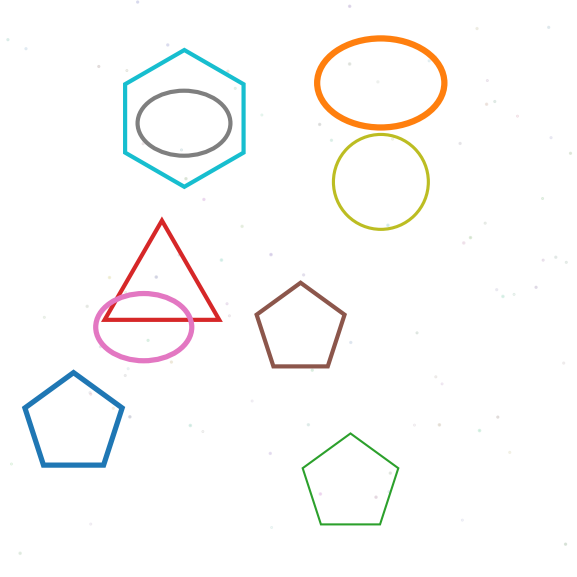[{"shape": "pentagon", "thickness": 2.5, "radius": 0.44, "center": [0.127, 0.265]}, {"shape": "oval", "thickness": 3, "radius": 0.55, "center": [0.659, 0.856]}, {"shape": "pentagon", "thickness": 1, "radius": 0.44, "center": [0.607, 0.162]}, {"shape": "triangle", "thickness": 2, "radius": 0.57, "center": [0.28, 0.503]}, {"shape": "pentagon", "thickness": 2, "radius": 0.4, "center": [0.52, 0.429]}, {"shape": "oval", "thickness": 2.5, "radius": 0.42, "center": [0.249, 0.433]}, {"shape": "oval", "thickness": 2, "radius": 0.4, "center": [0.319, 0.786]}, {"shape": "circle", "thickness": 1.5, "radius": 0.41, "center": [0.66, 0.684]}, {"shape": "hexagon", "thickness": 2, "radius": 0.59, "center": [0.319, 0.794]}]